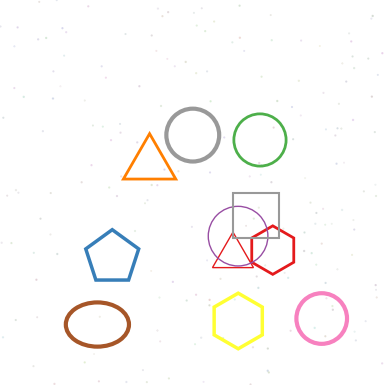[{"shape": "triangle", "thickness": 1, "radius": 0.31, "center": [0.605, 0.336]}, {"shape": "hexagon", "thickness": 2, "radius": 0.32, "center": [0.708, 0.35]}, {"shape": "pentagon", "thickness": 2.5, "radius": 0.36, "center": [0.292, 0.331]}, {"shape": "circle", "thickness": 2, "radius": 0.34, "center": [0.675, 0.636]}, {"shape": "circle", "thickness": 1, "radius": 0.39, "center": [0.618, 0.387]}, {"shape": "triangle", "thickness": 2, "radius": 0.39, "center": [0.389, 0.574]}, {"shape": "hexagon", "thickness": 2.5, "radius": 0.36, "center": [0.619, 0.166]}, {"shape": "oval", "thickness": 3, "radius": 0.41, "center": [0.253, 0.157]}, {"shape": "circle", "thickness": 3, "radius": 0.33, "center": [0.836, 0.173]}, {"shape": "circle", "thickness": 3, "radius": 0.34, "center": [0.501, 0.649]}, {"shape": "square", "thickness": 1.5, "radius": 0.29, "center": [0.665, 0.44]}]